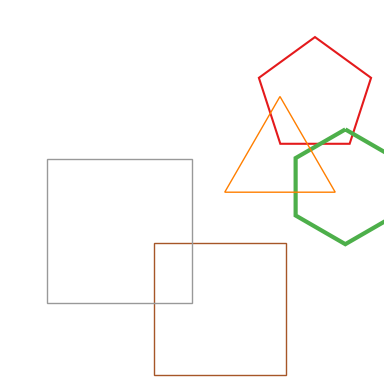[{"shape": "pentagon", "thickness": 1.5, "radius": 0.77, "center": [0.818, 0.75]}, {"shape": "hexagon", "thickness": 3, "radius": 0.75, "center": [0.897, 0.515]}, {"shape": "triangle", "thickness": 1, "radius": 0.83, "center": [0.727, 0.584]}, {"shape": "square", "thickness": 1, "radius": 0.86, "center": [0.572, 0.197]}, {"shape": "square", "thickness": 1, "radius": 0.94, "center": [0.31, 0.4]}]